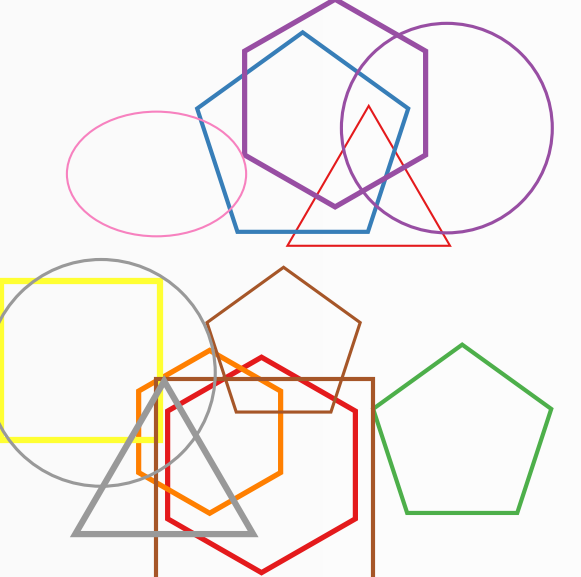[{"shape": "hexagon", "thickness": 2.5, "radius": 0.93, "center": [0.45, 0.194]}, {"shape": "triangle", "thickness": 1, "radius": 0.81, "center": [0.634, 0.654]}, {"shape": "pentagon", "thickness": 2, "radius": 0.95, "center": [0.521, 0.752]}, {"shape": "pentagon", "thickness": 2, "radius": 0.81, "center": [0.795, 0.241]}, {"shape": "hexagon", "thickness": 2.5, "radius": 0.9, "center": [0.577, 0.821]}, {"shape": "circle", "thickness": 1.5, "radius": 0.91, "center": [0.769, 0.777]}, {"shape": "hexagon", "thickness": 2.5, "radius": 0.71, "center": [0.361, 0.251]}, {"shape": "square", "thickness": 3, "radius": 0.69, "center": [0.138, 0.375]}, {"shape": "pentagon", "thickness": 1.5, "radius": 0.69, "center": [0.488, 0.398]}, {"shape": "square", "thickness": 2, "radius": 0.93, "center": [0.455, 0.157]}, {"shape": "oval", "thickness": 1, "radius": 0.77, "center": [0.269, 0.698]}, {"shape": "triangle", "thickness": 3, "radius": 0.88, "center": [0.283, 0.163]}, {"shape": "circle", "thickness": 1.5, "radius": 0.98, "center": [0.174, 0.353]}]